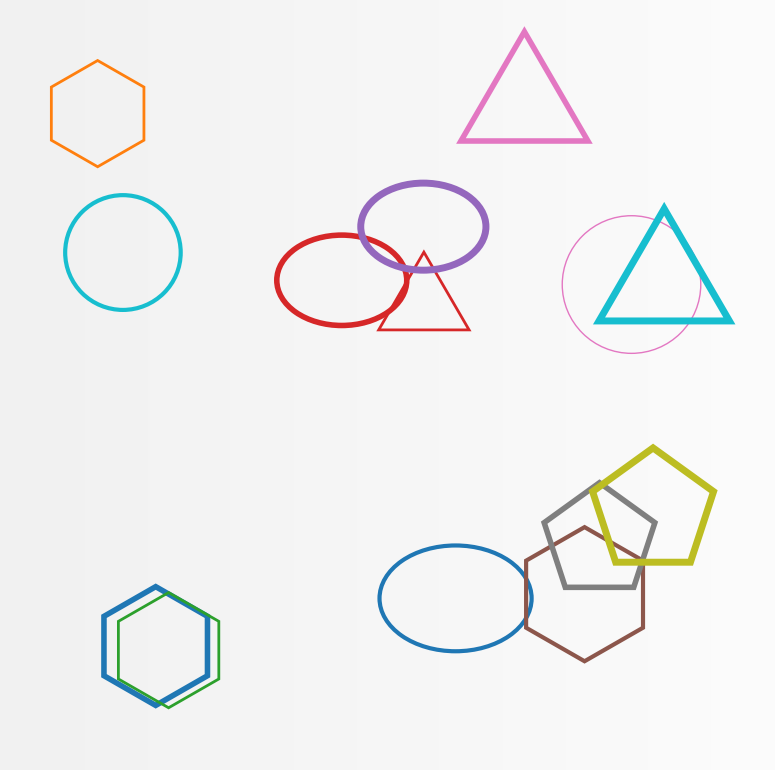[{"shape": "hexagon", "thickness": 2, "radius": 0.39, "center": [0.201, 0.161]}, {"shape": "oval", "thickness": 1.5, "radius": 0.49, "center": [0.588, 0.223]}, {"shape": "hexagon", "thickness": 1, "radius": 0.34, "center": [0.126, 0.852]}, {"shape": "hexagon", "thickness": 1, "radius": 0.37, "center": [0.218, 0.156]}, {"shape": "triangle", "thickness": 1, "radius": 0.34, "center": [0.547, 0.605]}, {"shape": "oval", "thickness": 2, "radius": 0.42, "center": [0.441, 0.636]}, {"shape": "oval", "thickness": 2.5, "radius": 0.4, "center": [0.546, 0.706]}, {"shape": "hexagon", "thickness": 1.5, "radius": 0.44, "center": [0.754, 0.228]}, {"shape": "circle", "thickness": 0.5, "radius": 0.45, "center": [0.815, 0.63]}, {"shape": "triangle", "thickness": 2, "radius": 0.47, "center": [0.677, 0.864]}, {"shape": "pentagon", "thickness": 2, "radius": 0.38, "center": [0.774, 0.298]}, {"shape": "pentagon", "thickness": 2.5, "radius": 0.41, "center": [0.843, 0.336]}, {"shape": "circle", "thickness": 1.5, "radius": 0.37, "center": [0.159, 0.672]}, {"shape": "triangle", "thickness": 2.5, "radius": 0.49, "center": [0.857, 0.632]}]